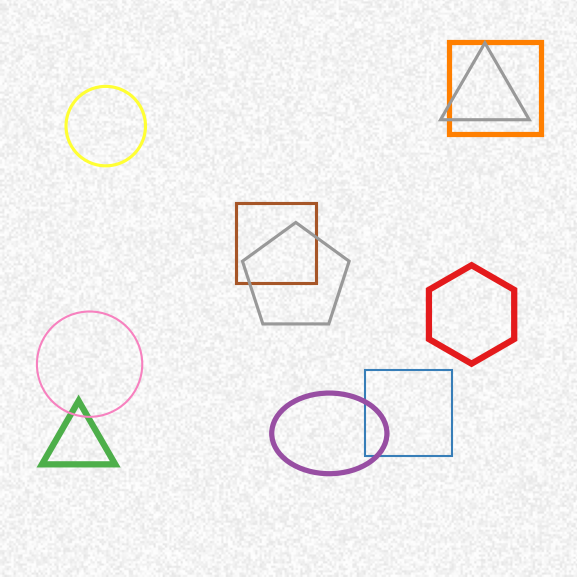[{"shape": "hexagon", "thickness": 3, "radius": 0.43, "center": [0.817, 0.455]}, {"shape": "square", "thickness": 1, "radius": 0.38, "center": [0.708, 0.284]}, {"shape": "triangle", "thickness": 3, "radius": 0.37, "center": [0.136, 0.232]}, {"shape": "oval", "thickness": 2.5, "radius": 0.5, "center": [0.57, 0.249]}, {"shape": "square", "thickness": 2.5, "radius": 0.4, "center": [0.857, 0.847]}, {"shape": "circle", "thickness": 1.5, "radius": 0.34, "center": [0.183, 0.781]}, {"shape": "square", "thickness": 1.5, "radius": 0.35, "center": [0.478, 0.578]}, {"shape": "circle", "thickness": 1, "radius": 0.46, "center": [0.155, 0.369]}, {"shape": "triangle", "thickness": 1.5, "radius": 0.44, "center": [0.84, 0.836]}, {"shape": "pentagon", "thickness": 1.5, "radius": 0.49, "center": [0.512, 0.517]}]